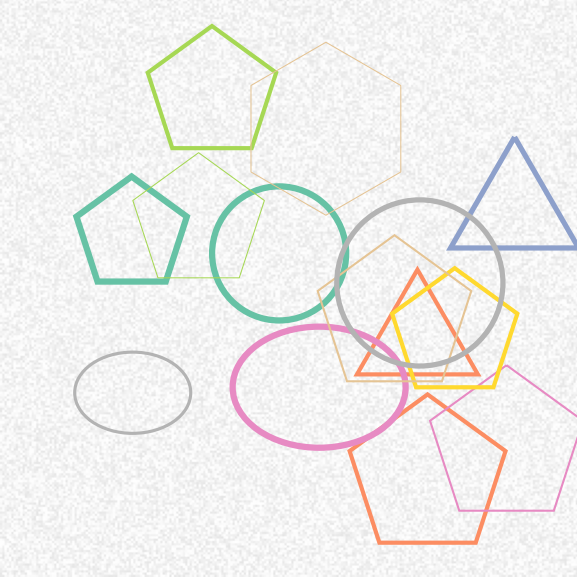[{"shape": "circle", "thickness": 3, "radius": 0.58, "center": [0.483, 0.56]}, {"shape": "pentagon", "thickness": 3, "radius": 0.5, "center": [0.228, 0.593]}, {"shape": "triangle", "thickness": 2, "radius": 0.6, "center": [0.723, 0.411]}, {"shape": "pentagon", "thickness": 2, "radius": 0.71, "center": [0.74, 0.174]}, {"shape": "triangle", "thickness": 2.5, "radius": 0.64, "center": [0.891, 0.634]}, {"shape": "pentagon", "thickness": 1, "radius": 0.7, "center": [0.877, 0.227]}, {"shape": "oval", "thickness": 3, "radius": 0.75, "center": [0.553, 0.329]}, {"shape": "pentagon", "thickness": 0.5, "radius": 0.6, "center": [0.344, 0.615]}, {"shape": "pentagon", "thickness": 2, "radius": 0.58, "center": [0.367, 0.837]}, {"shape": "pentagon", "thickness": 2, "radius": 0.57, "center": [0.787, 0.421]}, {"shape": "pentagon", "thickness": 1, "radius": 0.7, "center": [0.683, 0.452]}, {"shape": "hexagon", "thickness": 0.5, "radius": 0.75, "center": [0.564, 0.776]}, {"shape": "oval", "thickness": 1.5, "radius": 0.5, "center": [0.23, 0.319]}, {"shape": "circle", "thickness": 2.5, "radius": 0.72, "center": [0.727, 0.509]}]